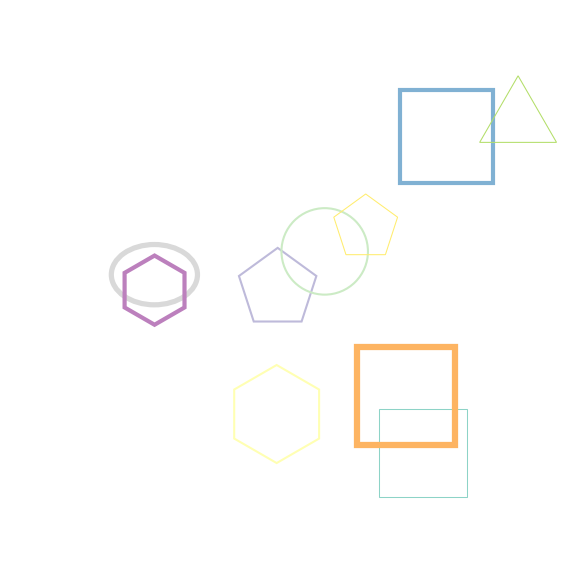[{"shape": "square", "thickness": 0.5, "radius": 0.38, "center": [0.732, 0.215]}, {"shape": "hexagon", "thickness": 1, "radius": 0.42, "center": [0.479, 0.282]}, {"shape": "pentagon", "thickness": 1, "radius": 0.35, "center": [0.481, 0.499]}, {"shape": "square", "thickness": 2, "radius": 0.4, "center": [0.774, 0.763]}, {"shape": "square", "thickness": 3, "radius": 0.43, "center": [0.703, 0.314]}, {"shape": "triangle", "thickness": 0.5, "radius": 0.38, "center": [0.897, 0.791]}, {"shape": "oval", "thickness": 2.5, "radius": 0.37, "center": [0.267, 0.524]}, {"shape": "hexagon", "thickness": 2, "radius": 0.3, "center": [0.268, 0.497]}, {"shape": "circle", "thickness": 1, "radius": 0.37, "center": [0.562, 0.564]}, {"shape": "pentagon", "thickness": 0.5, "radius": 0.29, "center": [0.633, 0.605]}]